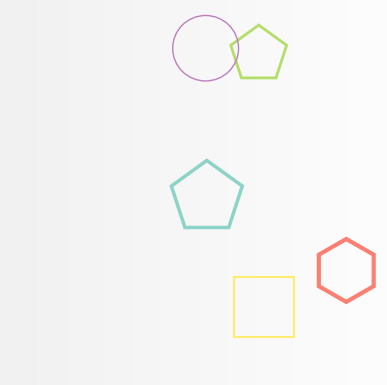[{"shape": "pentagon", "thickness": 2.5, "radius": 0.48, "center": [0.534, 0.487]}, {"shape": "hexagon", "thickness": 3, "radius": 0.41, "center": [0.894, 0.298]}, {"shape": "pentagon", "thickness": 2, "radius": 0.38, "center": [0.668, 0.859]}, {"shape": "circle", "thickness": 1, "radius": 0.43, "center": [0.531, 0.875]}, {"shape": "square", "thickness": 1.5, "radius": 0.39, "center": [0.682, 0.202]}]